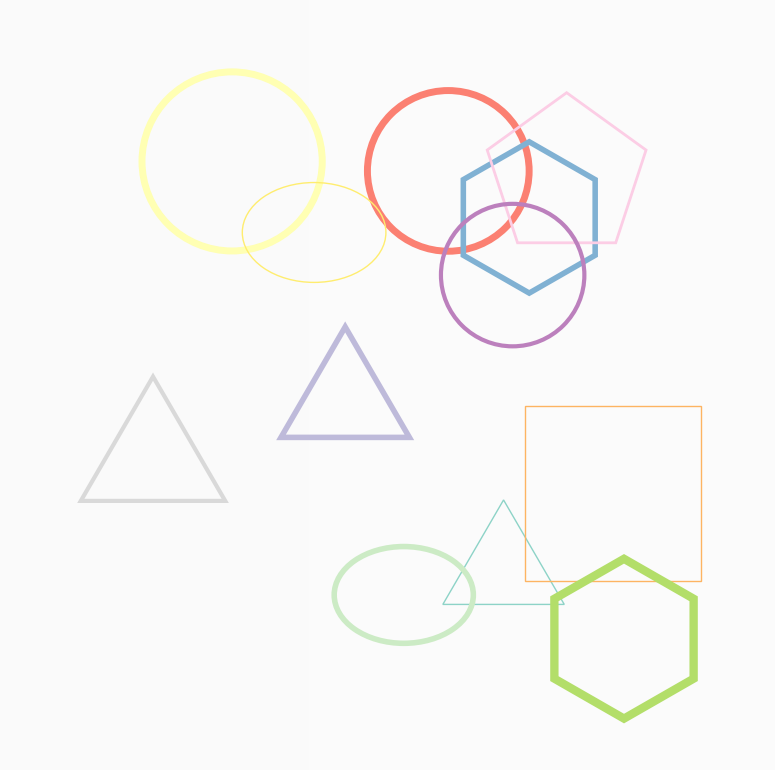[{"shape": "triangle", "thickness": 0.5, "radius": 0.45, "center": [0.65, 0.26]}, {"shape": "circle", "thickness": 2.5, "radius": 0.58, "center": [0.3, 0.79]}, {"shape": "triangle", "thickness": 2, "radius": 0.48, "center": [0.445, 0.48]}, {"shape": "circle", "thickness": 2.5, "radius": 0.52, "center": [0.578, 0.778]}, {"shape": "hexagon", "thickness": 2, "radius": 0.49, "center": [0.683, 0.718]}, {"shape": "square", "thickness": 0.5, "radius": 0.57, "center": [0.791, 0.359]}, {"shape": "hexagon", "thickness": 3, "radius": 0.52, "center": [0.805, 0.171]}, {"shape": "pentagon", "thickness": 1, "radius": 0.54, "center": [0.731, 0.772]}, {"shape": "triangle", "thickness": 1.5, "radius": 0.54, "center": [0.197, 0.403]}, {"shape": "circle", "thickness": 1.5, "radius": 0.46, "center": [0.661, 0.643]}, {"shape": "oval", "thickness": 2, "radius": 0.45, "center": [0.521, 0.227]}, {"shape": "oval", "thickness": 0.5, "radius": 0.46, "center": [0.405, 0.698]}]